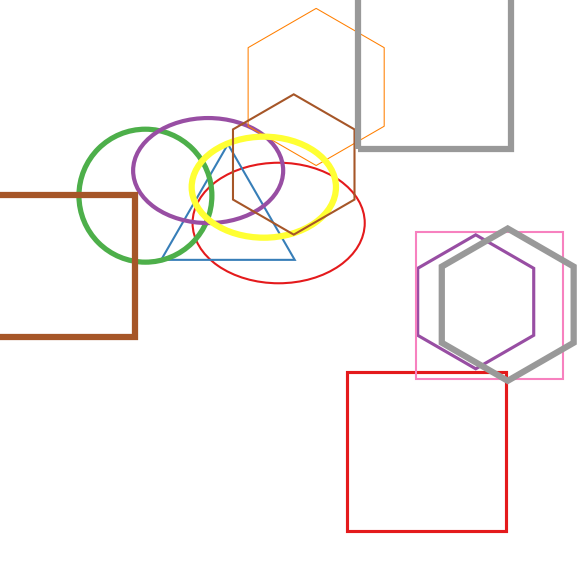[{"shape": "oval", "thickness": 1, "radius": 0.75, "center": [0.483, 0.613]}, {"shape": "square", "thickness": 1.5, "radius": 0.69, "center": [0.739, 0.218]}, {"shape": "triangle", "thickness": 1, "radius": 0.67, "center": [0.395, 0.616]}, {"shape": "circle", "thickness": 2.5, "radius": 0.58, "center": [0.252, 0.66]}, {"shape": "oval", "thickness": 2, "radius": 0.65, "center": [0.36, 0.704]}, {"shape": "hexagon", "thickness": 1.5, "radius": 0.58, "center": [0.824, 0.477]}, {"shape": "hexagon", "thickness": 0.5, "radius": 0.68, "center": [0.547, 0.849]}, {"shape": "oval", "thickness": 3, "radius": 0.62, "center": [0.457, 0.675]}, {"shape": "hexagon", "thickness": 1, "radius": 0.61, "center": [0.509, 0.714]}, {"shape": "square", "thickness": 3, "radius": 0.61, "center": [0.111, 0.539]}, {"shape": "square", "thickness": 1, "radius": 0.63, "center": [0.848, 0.47]}, {"shape": "hexagon", "thickness": 3, "radius": 0.66, "center": [0.879, 0.472]}, {"shape": "square", "thickness": 3, "radius": 0.66, "center": [0.753, 0.873]}]